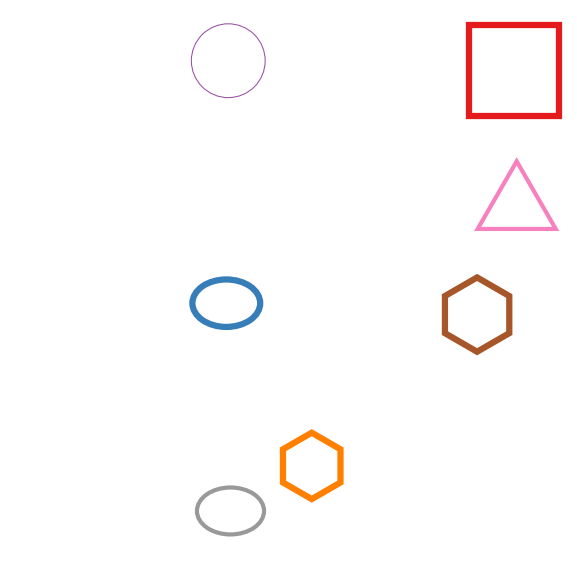[{"shape": "square", "thickness": 3, "radius": 0.39, "center": [0.89, 0.877]}, {"shape": "oval", "thickness": 3, "radius": 0.29, "center": [0.392, 0.474]}, {"shape": "circle", "thickness": 0.5, "radius": 0.32, "center": [0.395, 0.894]}, {"shape": "hexagon", "thickness": 3, "radius": 0.29, "center": [0.54, 0.192]}, {"shape": "hexagon", "thickness": 3, "radius": 0.32, "center": [0.826, 0.454]}, {"shape": "triangle", "thickness": 2, "radius": 0.39, "center": [0.895, 0.642]}, {"shape": "oval", "thickness": 2, "radius": 0.29, "center": [0.399, 0.114]}]